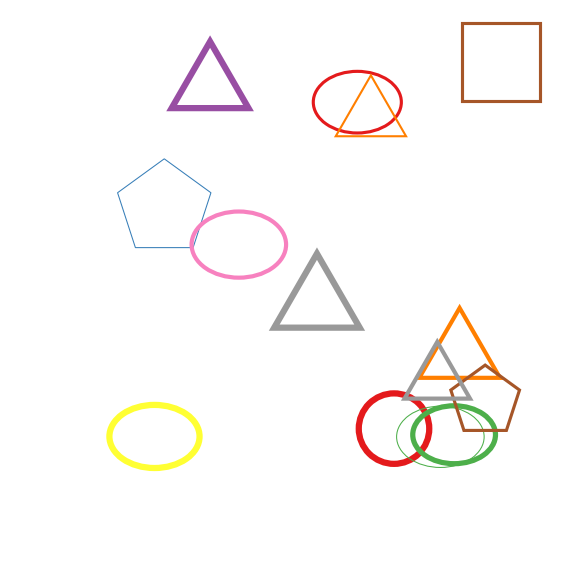[{"shape": "oval", "thickness": 1.5, "radius": 0.38, "center": [0.619, 0.822]}, {"shape": "circle", "thickness": 3, "radius": 0.31, "center": [0.682, 0.257]}, {"shape": "pentagon", "thickness": 0.5, "radius": 0.42, "center": [0.284, 0.639]}, {"shape": "oval", "thickness": 2.5, "radius": 0.36, "center": [0.786, 0.246]}, {"shape": "oval", "thickness": 0.5, "radius": 0.38, "center": [0.763, 0.243]}, {"shape": "triangle", "thickness": 3, "radius": 0.38, "center": [0.364, 0.85]}, {"shape": "triangle", "thickness": 1, "radius": 0.35, "center": [0.642, 0.798]}, {"shape": "triangle", "thickness": 2, "radius": 0.4, "center": [0.796, 0.385]}, {"shape": "oval", "thickness": 3, "radius": 0.39, "center": [0.268, 0.243]}, {"shape": "pentagon", "thickness": 1.5, "radius": 0.31, "center": [0.84, 0.304]}, {"shape": "square", "thickness": 1.5, "radius": 0.34, "center": [0.868, 0.892]}, {"shape": "oval", "thickness": 2, "radius": 0.41, "center": [0.414, 0.576]}, {"shape": "triangle", "thickness": 3, "radius": 0.43, "center": [0.549, 0.474]}, {"shape": "triangle", "thickness": 2, "radius": 0.33, "center": [0.757, 0.342]}]